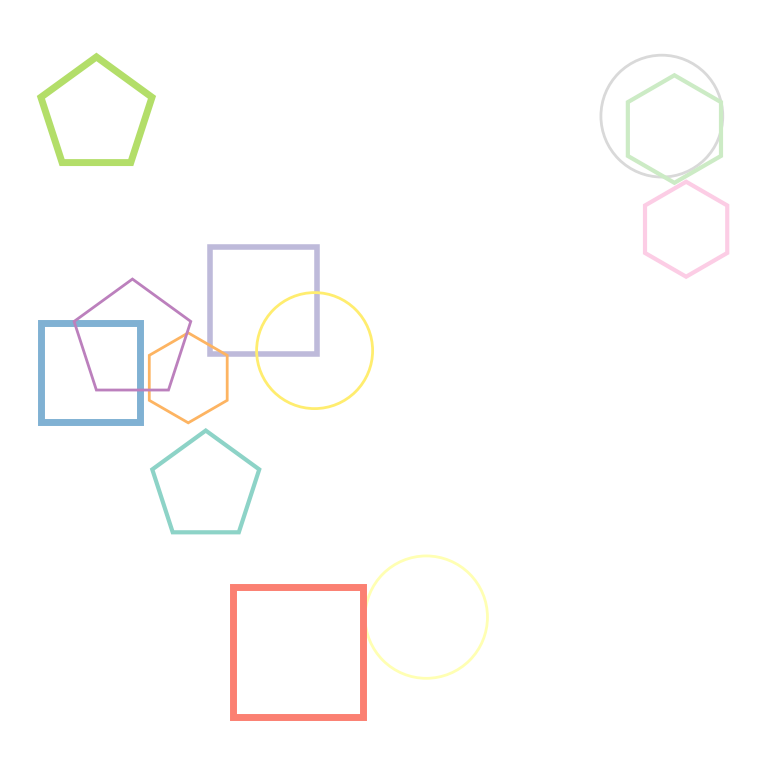[{"shape": "pentagon", "thickness": 1.5, "radius": 0.37, "center": [0.267, 0.368]}, {"shape": "circle", "thickness": 1, "radius": 0.4, "center": [0.554, 0.199]}, {"shape": "square", "thickness": 2, "radius": 0.35, "center": [0.343, 0.61]}, {"shape": "square", "thickness": 2.5, "radius": 0.42, "center": [0.387, 0.153]}, {"shape": "square", "thickness": 2.5, "radius": 0.32, "center": [0.118, 0.516]}, {"shape": "hexagon", "thickness": 1, "radius": 0.29, "center": [0.244, 0.509]}, {"shape": "pentagon", "thickness": 2.5, "radius": 0.38, "center": [0.125, 0.85]}, {"shape": "hexagon", "thickness": 1.5, "radius": 0.31, "center": [0.891, 0.702]}, {"shape": "circle", "thickness": 1, "radius": 0.4, "center": [0.86, 0.849]}, {"shape": "pentagon", "thickness": 1, "radius": 0.4, "center": [0.172, 0.558]}, {"shape": "hexagon", "thickness": 1.5, "radius": 0.35, "center": [0.876, 0.832]}, {"shape": "circle", "thickness": 1, "radius": 0.38, "center": [0.409, 0.545]}]